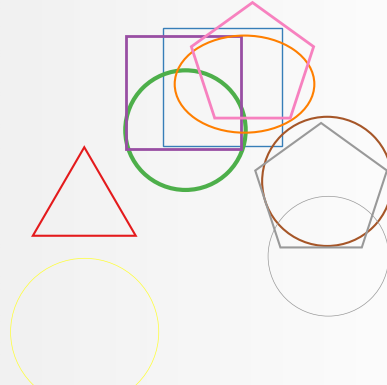[{"shape": "triangle", "thickness": 1.5, "radius": 0.77, "center": [0.217, 0.464]}, {"shape": "square", "thickness": 1, "radius": 0.76, "center": [0.574, 0.774]}, {"shape": "circle", "thickness": 3, "radius": 0.78, "center": [0.479, 0.662]}, {"shape": "square", "thickness": 2, "radius": 0.74, "center": [0.473, 0.76]}, {"shape": "oval", "thickness": 1.5, "radius": 0.9, "center": [0.631, 0.781]}, {"shape": "circle", "thickness": 0.5, "radius": 0.96, "center": [0.218, 0.138]}, {"shape": "circle", "thickness": 1.5, "radius": 0.84, "center": [0.844, 0.529]}, {"shape": "pentagon", "thickness": 2, "radius": 0.83, "center": [0.652, 0.828]}, {"shape": "pentagon", "thickness": 1.5, "radius": 0.89, "center": [0.829, 0.502]}, {"shape": "circle", "thickness": 0.5, "radius": 0.78, "center": [0.847, 0.334]}]